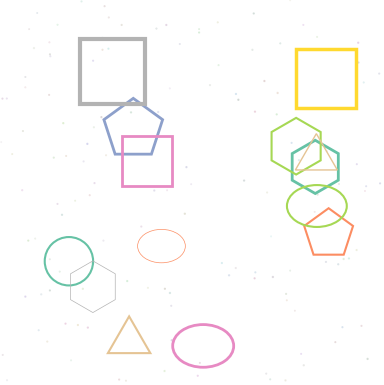[{"shape": "circle", "thickness": 1.5, "radius": 0.31, "center": [0.179, 0.321]}, {"shape": "hexagon", "thickness": 2, "radius": 0.35, "center": [0.819, 0.567]}, {"shape": "oval", "thickness": 0.5, "radius": 0.31, "center": [0.419, 0.361]}, {"shape": "pentagon", "thickness": 1.5, "radius": 0.33, "center": [0.854, 0.392]}, {"shape": "pentagon", "thickness": 2, "radius": 0.4, "center": [0.346, 0.664]}, {"shape": "oval", "thickness": 2, "radius": 0.4, "center": [0.528, 0.102]}, {"shape": "square", "thickness": 2, "radius": 0.32, "center": [0.383, 0.581]}, {"shape": "hexagon", "thickness": 1.5, "radius": 0.37, "center": [0.769, 0.62]}, {"shape": "oval", "thickness": 1.5, "radius": 0.39, "center": [0.823, 0.465]}, {"shape": "square", "thickness": 2.5, "radius": 0.39, "center": [0.847, 0.796]}, {"shape": "triangle", "thickness": 1, "radius": 0.31, "center": [0.822, 0.59]}, {"shape": "triangle", "thickness": 1.5, "radius": 0.32, "center": [0.335, 0.115]}, {"shape": "square", "thickness": 3, "radius": 0.42, "center": [0.293, 0.815]}, {"shape": "hexagon", "thickness": 0.5, "radius": 0.34, "center": [0.241, 0.255]}]